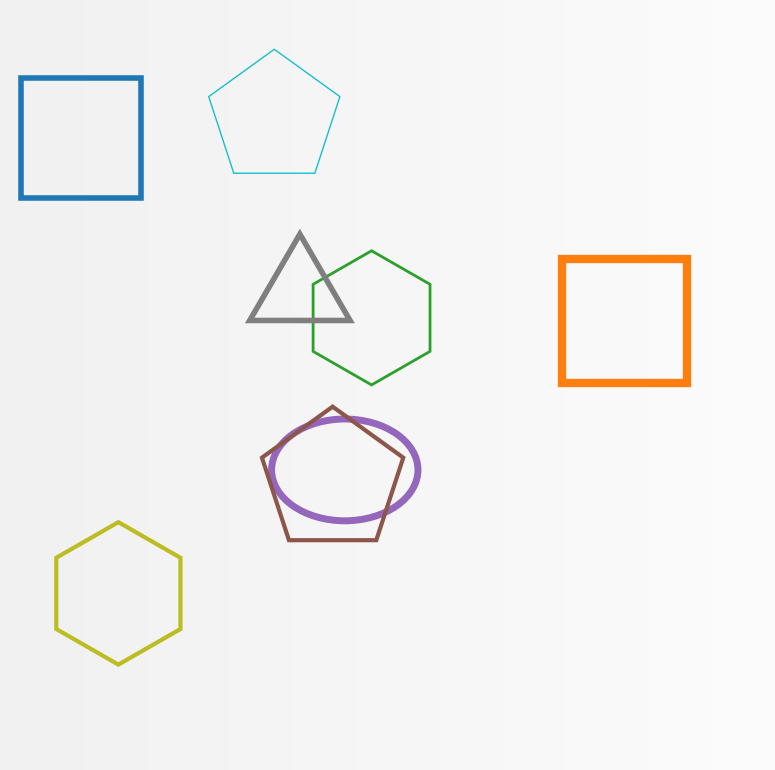[{"shape": "square", "thickness": 2, "radius": 0.39, "center": [0.104, 0.821]}, {"shape": "square", "thickness": 3, "radius": 0.4, "center": [0.806, 0.583]}, {"shape": "hexagon", "thickness": 1, "radius": 0.44, "center": [0.479, 0.587]}, {"shape": "oval", "thickness": 2.5, "radius": 0.47, "center": [0.445, 0.39]}, {"shape": "pentagon", "thickness": 1.5, "radius": 0.48, "center": [0.429, 0.376]}, {"shape": "triangle", "thickness": 2, "radius": 0.37, "center": [0.387, 0.621]}, {"shape": "hexagon", "thickness": 1.5, "radius": 0.46, "center": [0.153, 0.229]}, {"shape": "pentagon", "thickness": 0.5, "radius": 0.44, "center": [0.354, 0.847]}]